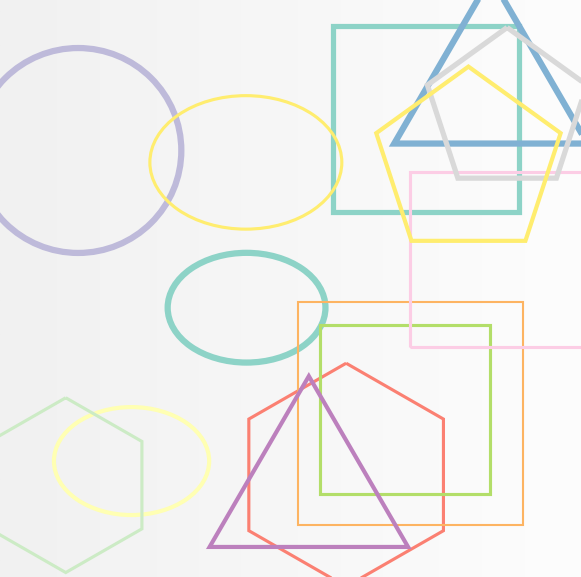[{"shape": "oval", "thickness": 3, "radius": 0.68, "center": [0.424, 0.466]}, {"shape": "square", "thickness": 2.5, "radius": 0.8, "center": [0.733, 0.793]}, {"shape": "oval", "thickness": 2, "radius": 0.67, "center": [0.226, 0.201]}, {"shape": "circle", "thickness": 3, "radius": 0.89, "center": [0.135, 0.739]}, {"shape": "hexagon", "thickness": 1.5, "radius": 0.97, "center": [0.596, 0.177]}, {"shape": "triangle", "thickness": 3, "radius": 0.96, "center": [0.844, 0.846]}, {"shape": "square", "thickness": 1, "radius": 0.97, "center": [0.706, 0.284]}, {"shape": "square", "thickness": 1.5, "radius": 0.73, "center": [0.696, 0.29]}, {"shape": "square", "thickness": 1.5, "radius": 0.76, "center": [0.857, 0.55]}, {"shape": "pentagon", "thickness": 2.5, "radius": 0.72, "center": [0.872, 0.807]}, {"shape": "triangle", "thickness": 2, "radius": 0.99, "center": [0.531, 0.151]}, {"shape": "hexagon", "thickness": 1.5, "radius": 0.76, "center": [0.113, 0.159]}, {"shape": "pentagon", "thickness": 2, "radius": 0.83, "center": [0.806, 0.717]}, {"shape": "oval", "thickness": 1.5, "radius": 0.83, "center": [0.423, 0.718]}]